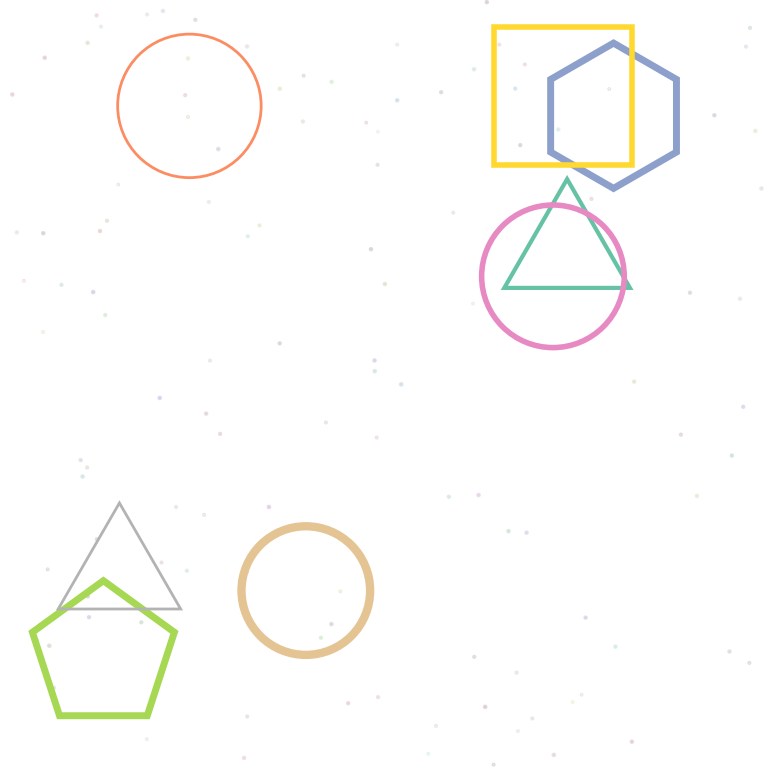[{"shape": "triangle", "thickness": 1.5, "radius": 0.47, "center": [0.737, 0.673]}, {"shape": "circle", "thickness": 1, "radius": 0.47, "center": [0.246, 0.862]}, {"shape": "hexagon", "thickness": 2.5, "radius": 0.47, "center": [0.797, 0.85]}, {"shape": "circle", "thickness": 2, "radius": 0.46, "center": [0.718, 0.641]}, {"shape": "pentagon", "thickness": 2.5, "radius": 0.48, "center": [0.134, 0.149]}, {"shape": "square", "thickness": 2, "radius": 0.45, "center": [0.731, 0.875]}, {"shape": "circle", "thickness": 3, "radius": 0.42, "center": [0.397, 0.233]}, {"shape": "triangle", "thickness": 1, "radius": 0.46, "center": [0.155, 0.255]}]